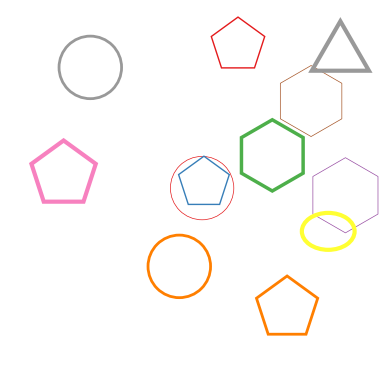[{"shape": "circle", "thickness": 0.5, "radius": 0.41, "center": [0.525, 0.511]}, {"shape": "pentagon", "thickness": 1, "radius": 0.36, "center": [0.618, 0.883]}, {"shape": "pentagon", "thickness": 1, "radius": 0.35, "center": [0.53, 0.525]}, {"shape": "hexagon", "thickness": 2.5, "radius": 0.46, "center": [0.707, 0.596]}, {"shape": "hexagon", "thickness": 0.5, "radius": 0.49, "center": [0.897, 0.493]}, {"shape": "pentagon", "thickness": 2, "radius": 0.42, "center": [0.746, 0.2]}, {"shape": "circle", "thickness": 2, "radius": 0.41, "center": [0.466, 0.308]}, {"shape": "oval", "thickness": 3, "radius": 0.34, "center": [0.853, 0.399]}, {"shape": "hexagon", "thickness": 0.5, "radius": 0.46, "center": [0.808, 0.738]}, {"shape": "pentagon", "thickness": 3, "radius": 0.44, "center": [0.165, 0.547]}, {"shape": "circle", "thickness": 2, "radius": 0.41, "center": [0.235, 0.825]}, {"shape": "triangle", "thickness": 3, "radius": 0.43, "center": [0.884, 0.859]}]